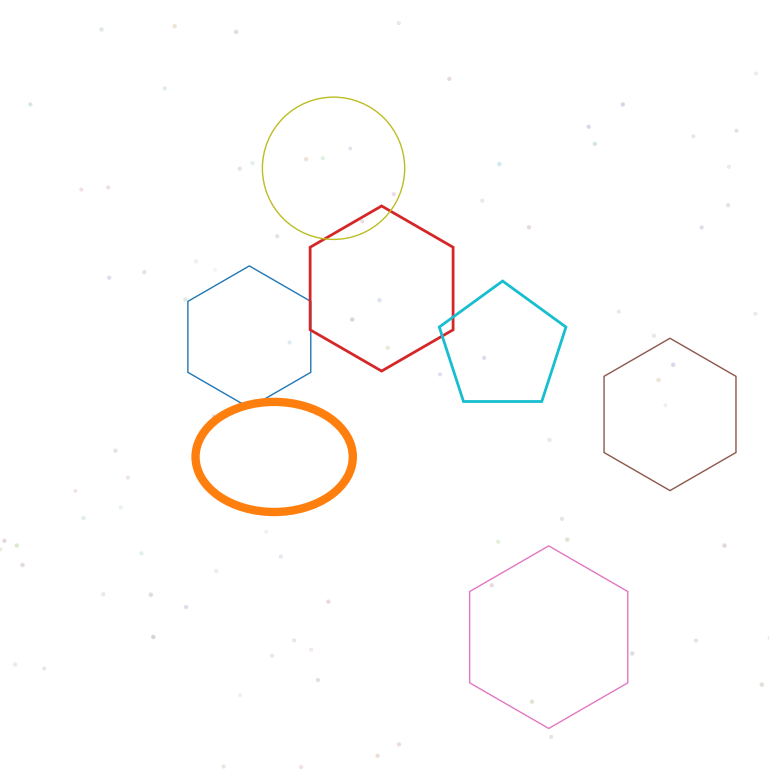[{"shape": "hexagon", "thickness": 0.5, "radius": 0.46, "center": [0.324, 0.563]}, {"shape": "oval", "thickness": 3, "radius": 0.51, "center": [0.356, 0.407]}, {"shape": "hexagon", "thickness": 1, "radius": 0.54, "center": [0.496, 0.625]}, {"shape": "hexagon", "thickness": 0.5, "radius": 0.49, "center": [0.87, 0.462]}, {"shape": "hexagon", "thickness": 0.5, "radius": 0.59, "center": [0.713, 0.173]}, {"shape": "circle", "thickness": 0.5, "radius": 0.46, "center": [0.433, 0.781]}, {"shape": "pentagon", "thickness": 1, "radius": 0.43, "center": [0.653, 0.549]}]